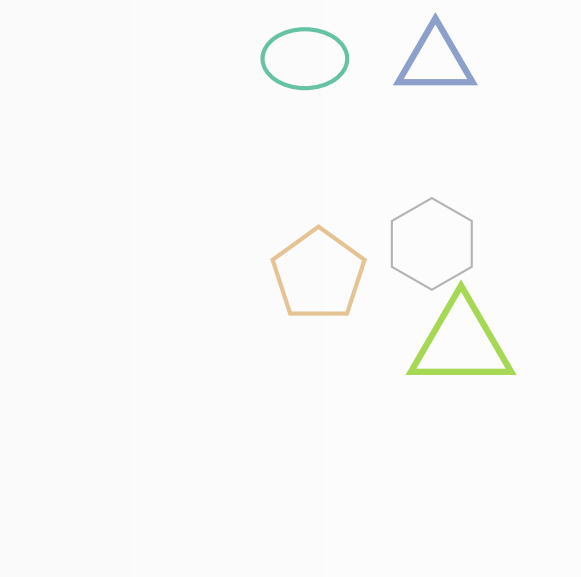[{"shape": "oval", "thickness": 2, "radius": 0.36, "center": [0.525, 0.897]}, {"shape": "triangle", "thickness": 3, "radius": 0.37, "center": [0.749, 0.894]}, {"shape": "triangle", "thickness": 3, "radius": 0.5, "center": [0.793, 0.405]}, {"shape": "pentagon", "thickness": 2, "radius": 0.42, "center": [0.548, 0.523]}, {"shape": "hexagon", "thickness": 1, "radius": 0.4, "center": [0.743, 0.577]}]